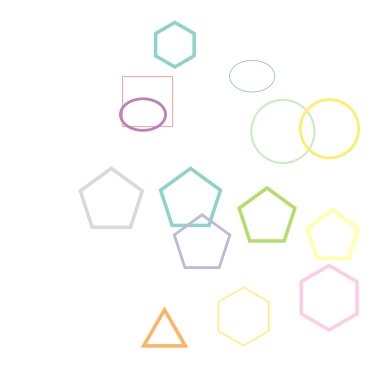[{"shape": "pentagon", "thickness": 2.5, "radius": 0.41, "center": [0.495, 0.481]}, {"shape": "hexagon", "thickness": 2.5, "radius": 0.29, "center": [0.454, 0.884]}, {"shape": "pentagon", "thickness": 3, "radius": 0.35, "center": [0.864, 0.385]}, {"shape": "pentagon", "thickness": 2, "radius": 0.38, "center": [0.525, 0.366]}, {"shape": "square", "thickness": 0.5, "radius": 0.32, "center": [0.382, 0.737]}, {"shape": "oval", "thickness": 0.5, "radius": 0.29, "center": [0.655, 0.802]}, {"shape": "triangle", "thickness": 2.5, "radius": 0.31, "center": [0.427, 0.133]}, {"shape": "pentagon", "thickness": 2.5, "radius": 0.38, "center": [0.694, 0.436]}, {"shape": "hexagon", "thickness": 2.5, "radius": 0.42, "center": [0.855, 0.227]}, {"shape": "pentagon", "thickness": 2.5, "radius": 0.42, "center": [0.289, 0.478]}, {"shape": "oval", "thickness": 2, "radius": 0.29, "center": [0.371, 0.702]}, {"shape": "circle", "thickness": 1.5, "radius": 0.41, "center": [0.735, 0.659]}, {"shape": "hexagon", "thickness": 1, "radius": 0.38, "center": [0.633, 0.178]}, {"shape": "circle", "thickness": 2, "radius": 0.38, "center": [0.856, 0.666]}]